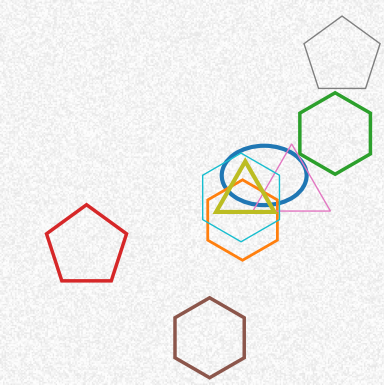[{"shape": "oval", "thickness": 3, "radius": 0.55, "center": [0.686, 0.544]}, {"shape": "hexagon", "thickness": 2, "radius": 0.52, "center": [0.63, 0.428]}, {"shape": "hexagon", "thickness": 2.5, "radius": 0.53, "center": [0.87, 0.653]}, {"shape": "pentagon", "thickness": 2.5, "radius": 0.55, "center": [0.225, 0.359]}, {"shape": "hexagon", "thickness": 2.5, "radius": 0.52, "center": [0.544, 0.123]}, {"shape": "triangle", "thickness": 1, "radius": 0.58, "center": [0.758, 0.51]}, {"shape": "pentagon", "thickness": 1, "radius": 0.52, "center": [0.888, 0.854]}, {"shape": "triangle", "thickness": 3, "radius": 0.44, "center": [0.637, 0.493]}, {"shape": "hexagon", "thickness": 1, "radius": 0.58, "center": [0.626, 0.487]}]